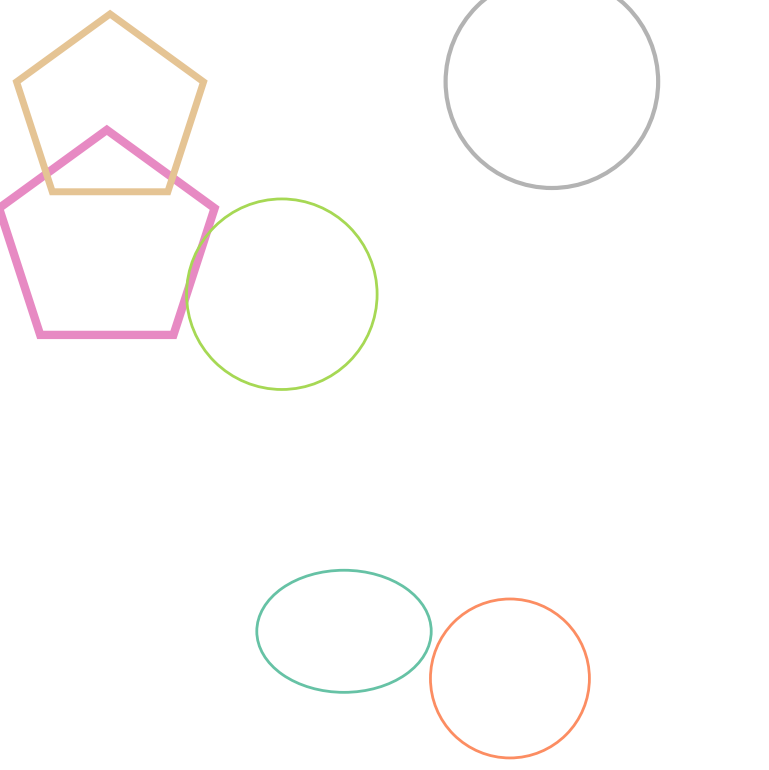[{"shape": "oval", "thickness": 1, "radius": 0.57, "center": [0.447, 0.18]}, {"shape": "circle", "thickness": 1, "radius": 0.52, "center": [0.662, 0.119]}, {"shape": "pentagon", "thickness": 3, "radius": 0.74, "center": [0.139, 0.684]}, {"shape": "circle", "thickness": 1, "radius": 0.62, "center": [0.366, 0.618]}, {"shape": "pentagon", "thickness": 2.5, "radius": 0.64, "center": [0.143, 0.854]}, {"shape": "circle", "thickness": 1.5, "radius": 0.69, "center": [0.717, 0.894]}]